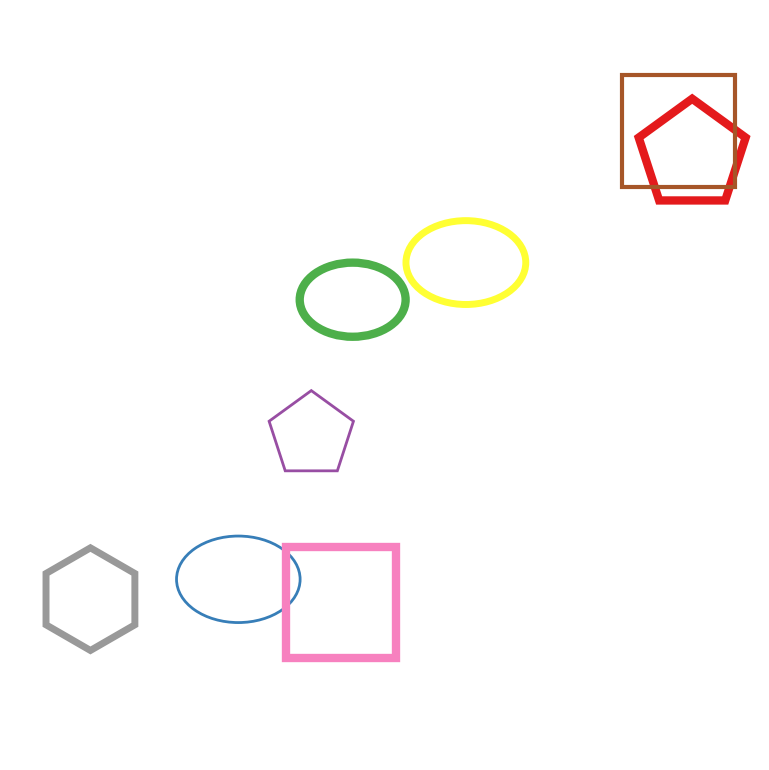[{"shape": "pentagon", "thickness": 3, "radius": 0.37, "center": [0.899, 0.799]}, {"shape": "oval", "thickness": 1, "radius": 0.4, "center": [0.31, 0.248]}, {"shape": "oval", "thickness": 3, "radius": 0.34, "center": [0.458, 0.611]}, {"shape": "pentagon", "thickness": 1, "radius": 0.29, "center": [0.404, 0.435]}, {"shape": "oval", "thickness": 2.5, "radius": 0.39, "center": [0.605, 0.659]}, {"shape": "square", "thickness": 1.5, "radius": 0.37, "center": [0.881, 0.83]}, {"shape": "square", "thickness": 3, "radius": 0.36, "center": [0.443, 0.218]}, {"shape": "hexagon", "thickness": 2.5, "radius": 0.33, "center": [0.117, 0.222]}]